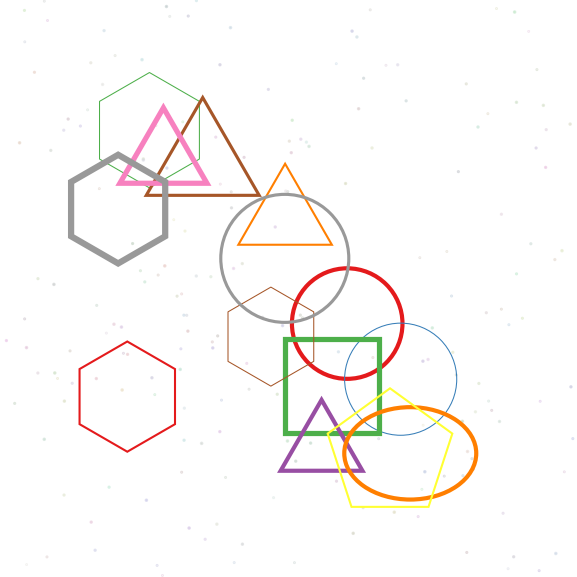[{"shape": "circle", "thickness": 2, "radius": 0.48, "center": [0.601, 0.439]}, {"shape": "hexagon", "thickness": 1, "radius": 0.48, "center": [0.22, 0.312]}, {"shape": "circle", "thickness": 0.5, "radius": 0.49, "center": [0.694, 0.343]}, {"shape": "square", "thickness": 2.5, "radius": 0.41, "center": [0.576, 0.33]}, {"shape": "hexagon", "thickness": 0.5, "radius": 0.5, "center": [0.259, 0.774]}, {"shape": "triangle", "thickness": 2, "radius": 0.41, "center": [0.557, 0.225]}, {"shape": "triangle", "thickness": 1, "radius": 0.47, "center": [0.494, 0.622]}, {"shape": "oval", "thickness": 2, "radius": 0.57, "center": [0.71, 0.214]}, {"shape": "pentagon", "thickness": 1, "radius": 0.57, "center": [0.675, 0.213]}, {"shape": "hexagon", "thickness": 0.5, "radius": 0.43, "center": [0.469, 0.416]}, {"shape": "triangle", "thickness": 1.5, "radius": 0.56, "center": [0.351, 0.717]}, {"shape": "triangle", "thickness": 2.5, "radius": 0.44, "center": [0.283, 0.725]}, {"shape": "circle", "thickness": 1.5, "radius": 0.55, "center": [0.493, 0.552]}, {"shape": "hexagon", "thickness": 3, "radius": 0.47, "center": [0.205, 0.637]}]